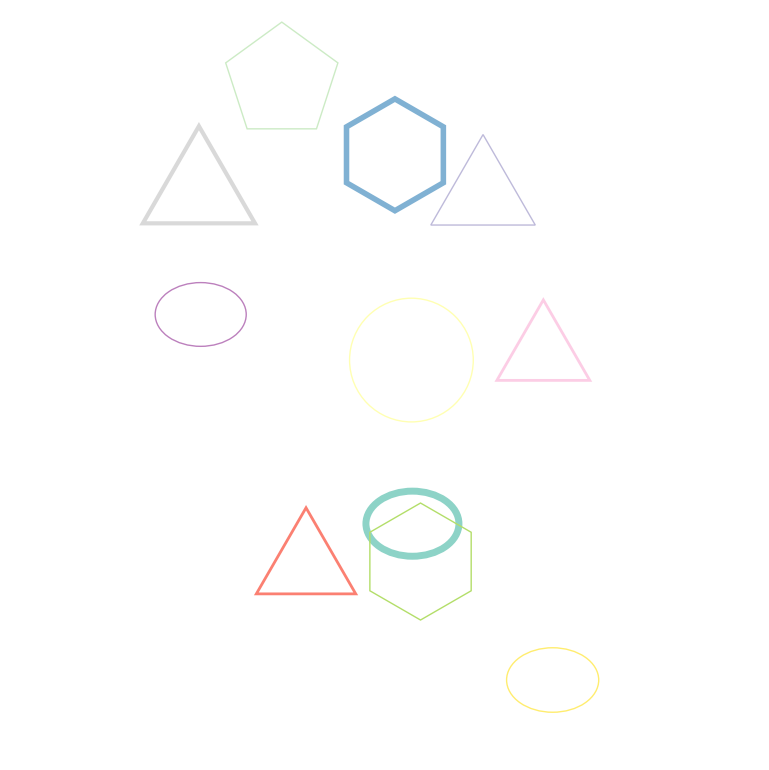[{"shape": "oval", "thickness": 2.5, "radius": 0.3, "center": [0.536, 0.32]}, {"shape": "circle", "thickness": 0.5, "radius": 0.4, "center": [0.534, 0.532]}, {"shape": "triangle", "thickness": 0.5, "radius": 0.39, "center": [0.627, 0.747]}, {"shape": "triangle", "thickness": 1, "radius": 0.37, "center": [0.397, 0.266]}, {"shape": "hexagon", "thickness": 2, "radius": 0.36, "center": [0.513, 0.799]}, {"shape": "hexagon", "thickness": 0.5, "radius": 0.38, "center": [0.546, 0.271]}, {"shape": "triangle", "thickness": 1, "radius": 0.35, "center": [0.706, 0.541]}, {"shape": "triangle", "thickness": 1.5, "radius": 0.42, "center": [0.258, 0.752]}, {"shape": "oval", "thickness": 0.5, "radius": 0.3, "center": [0.261, 0.592]}, {"shape": "pentagon", "thickness": 0.5, "radius": 0.38, "center": [0.366, 0.895]}, {"shape": "oval", "thickness": 0.5, "radius": 0.3, "center": [0.718, 0.117]}]